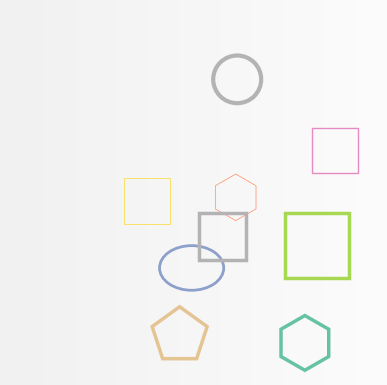[{"shape": "hexagon", "thickness": 2.5, "radius": 0.36, "center": [0.787, 0.109]}, {"shape": "hexagon", "thickness": 0.5, "radius": 0.3, "center": [0.608, 0.487]}, {"shape": "oval", "thickness": 2, "radius": 0.41, "center": [0.495, 0.304]}, {"shape": "square", "thickness": 1, "radius": 0.29, "center": [0.864, 0.609]}, {"shape": "square", "thickness": 2.5, "radius": 0.42, "center": [0.818, 0.363]}, {"shape": "square", "thickness": 0.5, "radius": 0.29, "center": [0.379, 0.478]}, {"shape": "pentagon", "thickness": 2.5, "radius": 0.37, "center": [0.464, 0.129]}, {"shape": "square", "thickness": 2.5, "radius": 0.3, "center": [0.574, 0.385]}, {"shape": "circle", "thickness": 3, "radius": 0.31, "center": [0.612, 0.794]}]